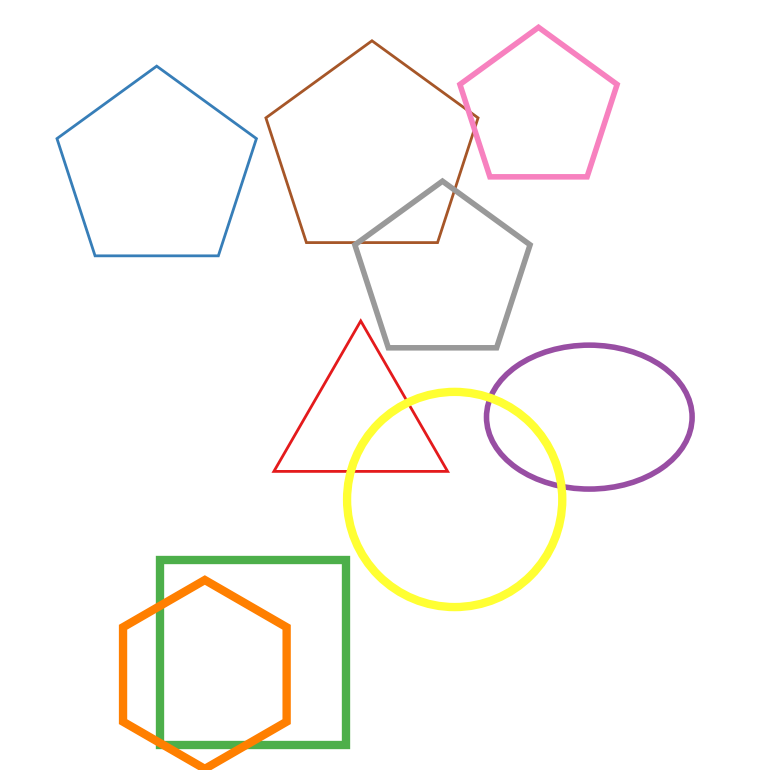[{"shape": "triangle", "thickness": 1, "radius": 0.65, "center": [0.469, 0.453]}, {"shape": "pentagon", "thickness": 1, "radius": 0.68, "center": [0.204, 0.778]}, {"shape": "square", "thickness": 3, "radius": 0.6, "center": [0.328, 0.153]}, {"shape": "oval", "thickness": 2, "radius": 0.67, "center": [0.765, 0.458]}, {"shape": "hexagon", "thickness": 3, "radius": 0.61, "center": [0.266, 0.124]}, {"shape": "circle", "thickness": 3, "radius": 0.7, "center": [0.59, 0.351]}, {"shape": "pentagon", "thickness": 1, "radius": 0.72, "center": [0.483, 0.802]}, {"shape": "pentagon", "thickness": 2, "radius": 0.54, "center": [0.699, 0.857]}, {"shape": "pentagon", "thickness": 2, "radius": 0.6, "center": [0.575, 0.645]}]